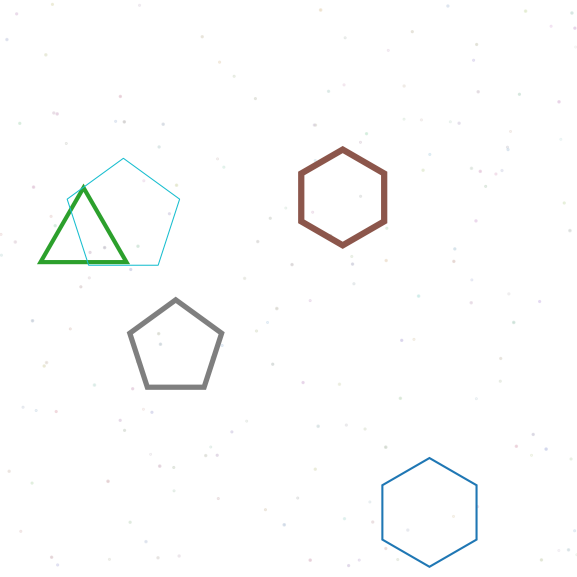[{"shape": "hexagon", "thickness": 1, "radius": 0.47, "center": [0.744, 0.112]}, {"shape": "triangle", "thickness": 2, "radius": 0.43, "center": [0.145, 0.588]}, {"shape": "hexagon", "thickness": 3, "radius": 0.41, "center": [0.593, 0.657]}, {"shape": "pentagon", "thickness": 2.5, "radius": 0.42, "center": [0.304, 0.396]}, {"shape": "pentagon", "thickness": 0.5, "radius": 0.51, "center": [0.214, 0.623]}]